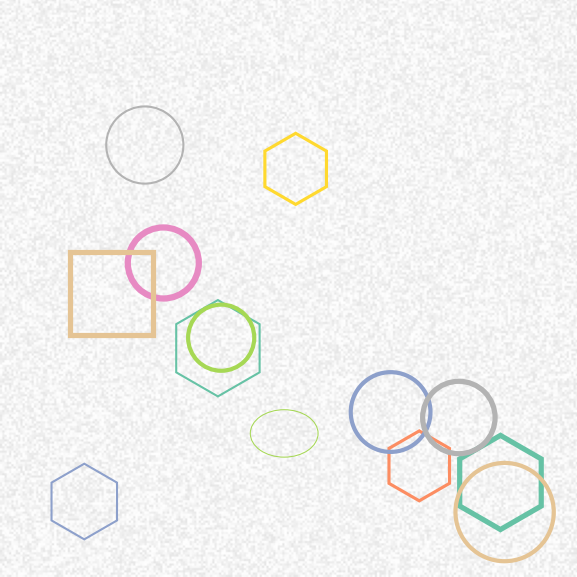[{"shape": "hexagon", "thickness": 2.5, "radius": 0.41, "center": [0.867, 0.164]}, {"shape": "hexagon", "thickness": 1, "radius": 0.42, "center": [0.377, 0.396]}, {"shape": "hexagon", "thickness": 1.5, "radius": 0.3, "center": [0.726, 0.192]}, {"shape": "circle", "thickness": 2, "radius": 0.35, "center": [0.676, 0.286]}, {"shape": "hexagon", "thickness": 1, "radius": 0.33, "center": [0.146, 0.131]}, {"shape": "circle", "thickness": 3, "radius": 0.31, "center": [0.283, 0.544]}, {"shape": "circle", "thickness": 2, "radius": 0.29, "center": [0.383, 0.414]}, {"shape": "oval", "thickness": 0.5, "radius": 0.29, "center": [0.492, 0.249]}, {"shape": "hexagon", "thickness": 1.5, "radius": 0.31, "center": [0.512, 0.707]}, {"shape": "square", "thickness": 2.5, "radius": 0.36, "center": [0.193, 0.491]}, {"shape": "circle", "thickness": 2, "radius": 0.43, "center": [0.874, 0.112]}, {"shape": "circle", "thickness": 2.5, "radius": 0.31, "center": [0.795, 0.276]}, {"shape": "circle", "thickness": 1, "radius": 0.33, "center": [0.251, 0.748]}]